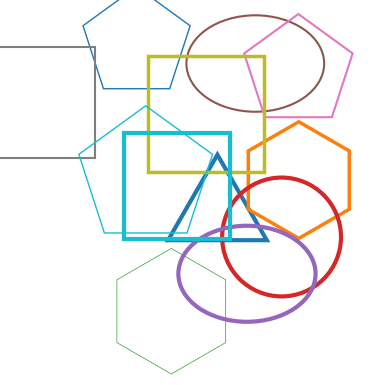[{"shape": "pentagon", "thickness": 1, "radius": 0.73, "center": [0.355, 0.888]}, {"shape": "triangle", "thickness": 3, "radius": 0.74, "center": [0.565, 0.45]}, {"shape": "hexagon", "thickness": 2.5, "radius": 0.76, "center": [0.776, 0.532]}, {"shape": "hexagon", "thickness": 0.5, "radius": 0.82, "center": [0.445, 0.192]}, {"shape": "circle", "thickness": 3, "radius": 0.77, "center": [0.731, 0.384]}, {"shape": "oval", "thickness": 3, "radius": 0.89, "center": [0.641, 0.289]}, {"shape": "oval", "thickness": 1.5, "radius": 0.89, "center": [0.663, 0.835]}, {"shape": "pentagon", "thickness": 1.5, "radius": 0.74, "center": [0.775, 0.815]}, {"shape": "square", "thickness": 1.5, "radius": 0.72, "center": [0.101, 0.733]}, {"shape": "square", "thickness": 2.5, "radius": 0.76, "center": [0.535, 0.704]}, {"shape": "pentagon", "thickness": 1, "radius": 0.91, "center": [0.378, 0.543]}, {"shape": "square", "thickness": 3, "radius": 0.69, "center": [0.459, 0.517]}]